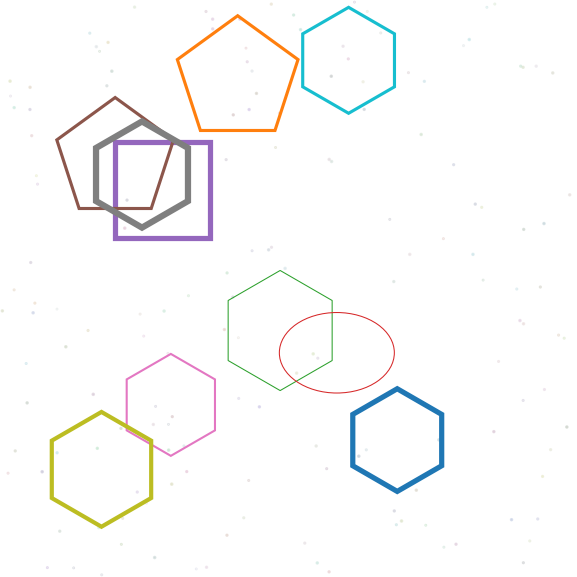[{"shape": "hexagon", "thickness": 2.5, "radius": 0.44, "center": [0.688, 0.237]}, {"shape": "pentagon", "thickness": 1.5, "radius": 0.55, "center": [0.412, 0.862]}, {"shape": "hexagon", "thickness": 0.5, "radius": 0.52, "center": [0.485, 0.427]}, {"shape": "oval", "thickness": 0.5, "radius": 0.5, "center": [0.583, 0.388]}, {"shape": "square", "thickness": 2.5, "radius": 0.41, "center": [0.281, 0.67]}, {"shape": "pentagon", "thickness": 1.5, "radius": 0.53, "center": [0.199, 0.724]}, {"shape": "hexagon", "thickness": 1, "radius": 0.44, "center": [0.296, 0.298]}, {"shape": "hexagon", "thickness": 3, "radius": 0.46, "center": [0.246, 0.697]}, {"shape": "hexagon", "thickness": 2, "radius": 0.5, "center": [0.176, 0.186]}, {"shape": "hexagon", "thickness": 1.5, "radius": 0.46, "center": [0.604, 0.895]}]